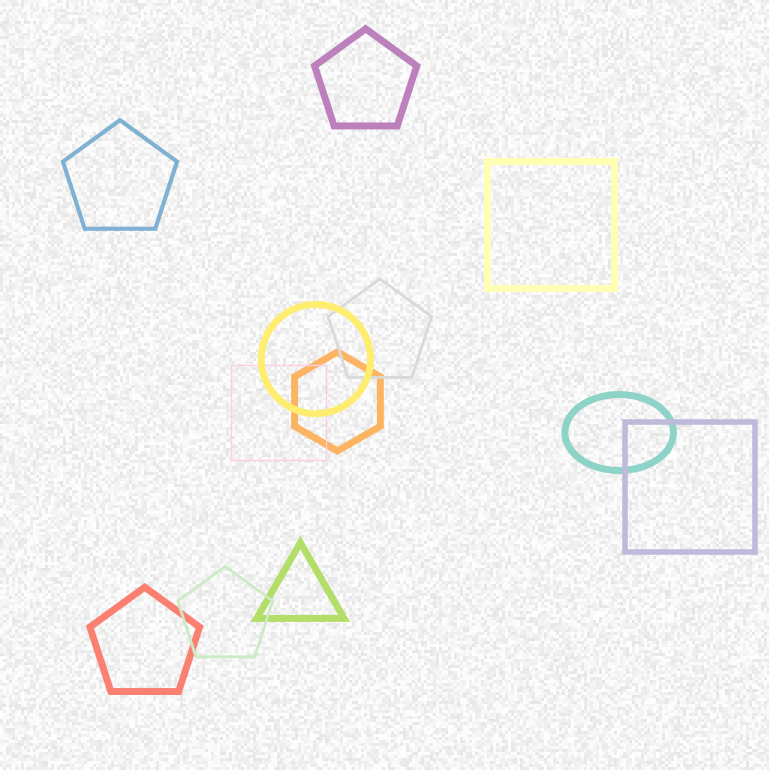[{"shape": "oval", "thickness": 2.5, "radius": 0.35, "center": [0.804, 0.438]}, {"shape": "square", "thickness": 2.5, "radius": 0.41, "center": [0.715, 0.708]}, {"shape": "square", "thickness": 2, "radius": 0.42, "center": [0.896, 0.368]}, {"shape": "pentagon", "thickness": 2.5, "radius": 0.37, "center": [0.188, 0.163]}, {"shape": "pentagon", "thickness": 1.5, "radius": 0.39, "center": [0.156, 0.766]}, {"shape": "hexagon", "thickness": 2.5, "radius": 0.32, "center": [0.438, 0.479]}, {"shape": "triangle", "thickness": 2.5, "radius": 0.33, "center": [0.39, 0.23]}, {"shape": "square", "thickness": 0.5, "radius": 0.31, "center": [0.361, 0.464]}, {"shape": "pentagon", "thickness": 1, "radius": 0.35, "center": [0.493, 0.567]}, {"shape": "pentagon", "thickness": 2.5, "radius": 0.35, "center": [0.475, 0.893]}, {"shape": "pentagon", "thickness": 1, "radius": 0.32, "center": [0.293, 0.2]}, {"shape": "circle", "thickness": 2.5, "radius": 0.35, "center": [0.41, 0.534]}]